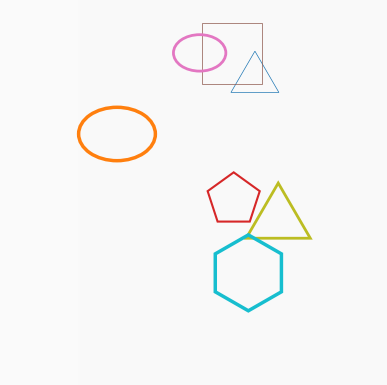[{"shape": "triangle", "thickness": 0.5, "radius": 0.36, "center": [0.658, 0.796]}, {"shape": "oval", "thickness": 2.5, "radius": 0.5, "center": [0.302, 0.652]}, {"shape": "pentagon", "thickness": 1.5, "radius": 0.35, "center": [0.603, 0.482]}, {"shape": "square", "thickness": 0.5, "radius": 0.39, "center": [0.599, 0.861]}, {"shape": "oval", "thickness": 2, "radius": 0.34, "center": [0.515, 0.863]}, {"shape": "triangle", "thickness": 2, "radius": 0.48, "center": [0.718, 0.429]}, {"shape": "hexagon", "thickness": 2.5, "radius": 0.49, "center": [0.641, 0.291]}]